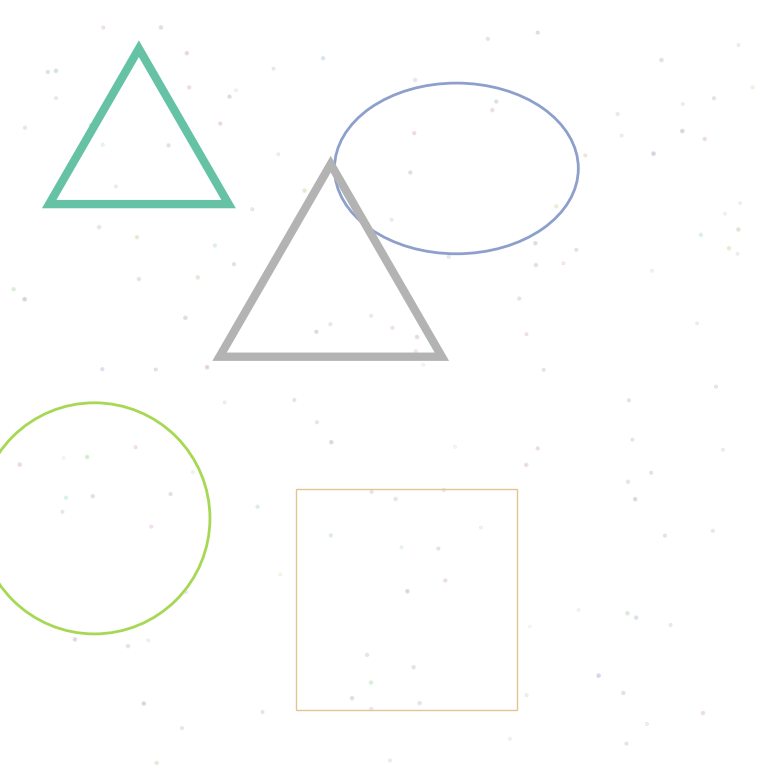[{"shape": "triangle", "thickness": 3, "radius": 0.67, "center": [0.18, 0.802]}, {"shape": "oval", "thickness": 1, "radius": 0.79, "center": [0.593, 0.781]}, {"shape": "circle", "thickness": 1, "radius": 0.75, "center": [0.123, 0.327]}, {"shape": "square", "thickness": 0.5, "radius": 0.72, "center": [0.527, 0.222]}, {"shape": "triangle", "thickness": 3, "radius": 0.83, "center": [0.429, 0.62]}]